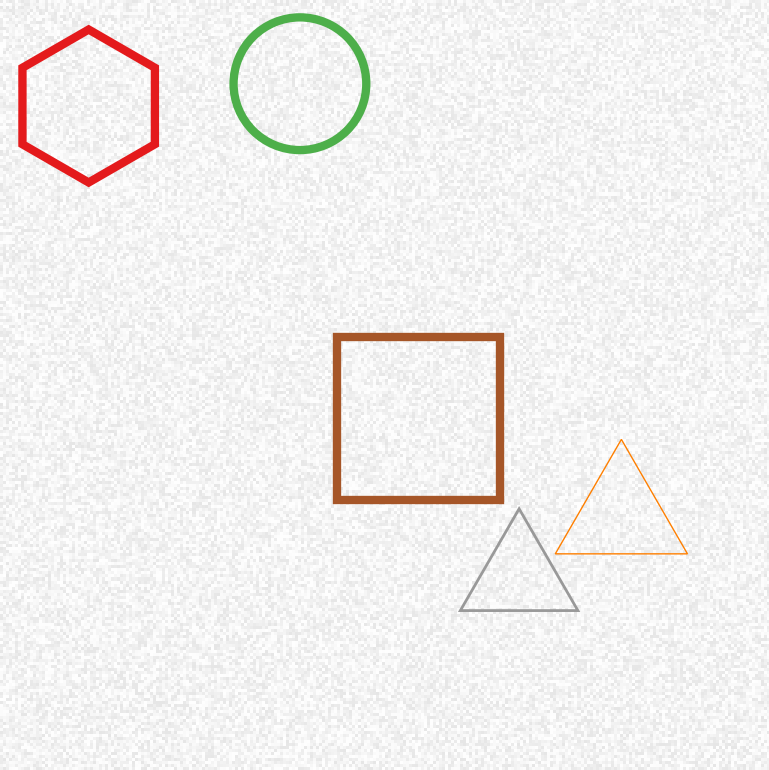[{"shape": "hexagon", "thickness": 3, "radius": 0.5, "center": [0.115, 0.862]}, {"shape": "circle", "thickness": 3, "radius": 0.43, "center": [0.39, 0.891]}, {"shape": "triangle", "thickness": 0.5, "radius": 0.5, "center": [0.807, 0.33]}, {"shape": "square", "thickness": 3, "radius": 0.53, "center": [0.543, 0.457]}, {"shape": "triangle", "thickness": 1, "radius": 0.44, "center": [0.674, 0.251]}]